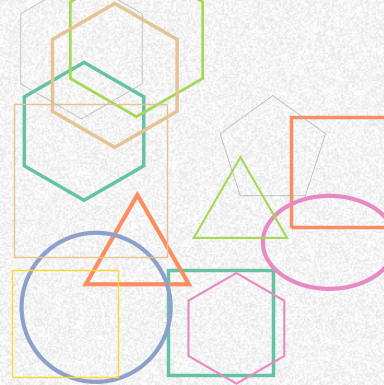[{"shape": "square", "thickness": 2.5, "radius": 0.68, "center": [0.572, 0.162]}, {"shape": "hexagon", "thickness": 2.5, "radius": 0.9, "center": [0.218, 0.659]}, {"shape": "triangle", "thickness": 3, "radius": 0.77, "center": [0.357, 0.339]}, {"shape": "square", "thickness": 2.5, "radius": 0.71, "center": [0.897, 0.554]}, {"shape": "circle", "thickness": 3, "radius": 0.97, "center": [0.25, 0.202]}, {"shape": "hexagon", "thickness": 1.5, "radius": 0.72, "center": [0.614, 0.147]}, {"shape": "oval", "thickness": 3, "radius": 0.86, "center": [0.855, 0.371]}, {"shape": "hexagon", "thickness": 2, "radius": 0.99, "center": [0.354, 0.896]}, {"shape": "triangle", "thickness": 1.5, "radius": 0.7, "center": [0.624, 0.452]}, {"shape": "square", "thickness": 1, "radius": 0.69, "center": [0.169, 0.161]}, {"shape": "square", "thickness": 1, "radius": 1.0, "center": [0.235, 0.531]}, {"shape": "hexagon", "thickness": 2.5, "radius": 0.93, "center": [0.298, 0.804]}, {"shape": "hexagon", "thickness": 0.5, "radius": 0.91, "center": [0.212, 0.873]}, {"shape": "pentagon", "thickness": 0.5, "radius": 0.72, "center": [0.709, 0.608]}]